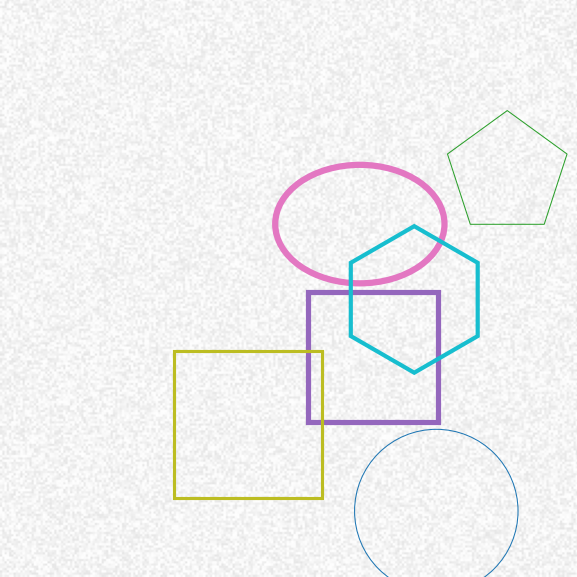[{"shape": "circle", "thickness": 0.5, "radius": 0.71, "center": [0.755, 0.114]}, {"shape": "pentagon", "thickness": 0.5, "radius": 0.54, "center": [0.878, 0.699]}, {"shape": "square", "thickness": 2.5, "radius": 0.56, "center": [0.646, 0.381]}, {"shape": "oval", "thickness": 3, "radius": 0.73, "center": [0.623, 0.611]}, {"shape": "square", "thickness": 1.5, "radius": 0.64, "center": [0.43, 0.264]}, {"shape": "hexagon", "thickness": 2, "radius": 0.63, "center": [0.717, 0.481]}]